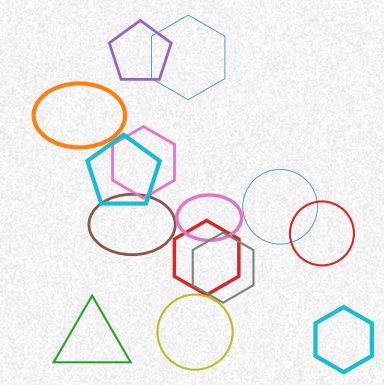[{"shape": "circle", "thickness": 0.5, "radius": 0.49, "center": [0.728, 0.463]}, {"shape": "hexagon", "thickness": 0.5, "radius": 0.55, "center": [0.489, 0.851]}, {"shape": "oval", "thickness": 3, "radius": 0.59, "center": [0.206, 0.7]}, {"shape": "triangle", "thickness": 1.5, "radius": 0.58, "center": [0.239, 0.117]}, {"shape": "hexagon", "thickness": 2.5, "radius": 0.48, "center": [0.537, 0.331]}, {"shape": "circle", "thickness": 1.5, "radius": 0.42, "center": [0.836, 0.394]}, {"shape": "pentagon", "thickness": 2, "radius": 0.42, "center": [0.364, 0.862]}, {"shape": "oval", "thickness": 2, "radius": 0.56, "center": [0.343, 0.417]}, {"shape": "oval", "thickness": 2.5, "radius": 0.42, "center": [0.543, 0.435]}, {"shape": "hexagon", "thickness": 2, "radius": 0.46, "center": [0.373, 0.578]}, {"shape": "hexagon", "thickness": 1.5, "radius": 0.46, "center": [0.579, 0.305]}, {"shape": "circle", "thickness": 1.5, "radius": 0.49, "center": [0.507, 0.137]}, {"shape": "hexagon", "thickness": 3, "radius": 0.42, "center": [0.893, 0.118]}, {"shape": "pentagon", "thickness": 3, "radius": 0.49, "center": [0.321, 0.551]}]